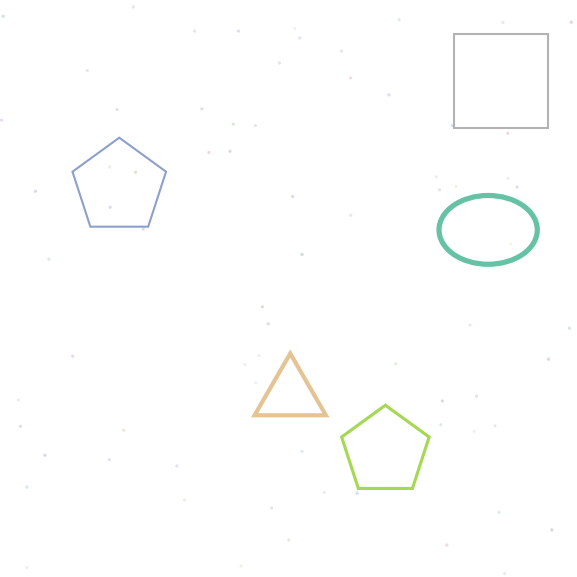[{"shape": "oval", "thickness": 2.5, "radius": 0.43, "center": [0.845, 0.601]}, {"shape": "pentagon", "thickness": 1, "radius": 0.43, "center": [0.207, 0.676]}, {"shape": "pentagon", "thickness": 1.5, "radius": 0.4, "center": [0.667, 0.218]}, {"shape": "triangle", "thickness": 2, "radius": 0.36, "center": [0.503, 0.316]}, {"shape": "square", "thickness": 1, "radius": 0.41, "center": [0.867, 0.859]}]